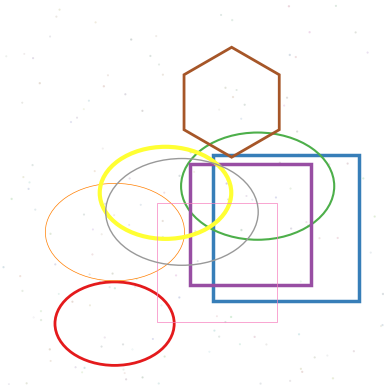[{"shape": "oval", "thickness": 2, "radius": 0.77, "center": [0.298, 0.159]}, {"shape": "square", "thickness": 2.5, "radius": 0.95, "center": [0.742, 0.409]}, {"shape": "oval", "thickness": 1.5, "radius": 0.99, "center": [0.669, 0.517]}, {"shape": "square", "thickness": 2.5, "radius": 0.78, "center": [0.652, 0.417]}, {"shape": "oval", "thickness": 0.5, "radius": 0.9, "center": [0.299, 0.397]}, {"shape": "oval", "thickness": 3, "radius": 0.85, "center": [0.43, 0.499]}, {"shape": "hexagon", "thickness": 2, "radius": 0.71, "center": [0.602, 0.734]}, {"shape": "square", "thickness": 0.5, "radius": 0.77, "center": [0.564, 0.319]}, {"shape": "oval", "thickness": 1, "radius": 0.99, "center": [0.473, 0.45]}]